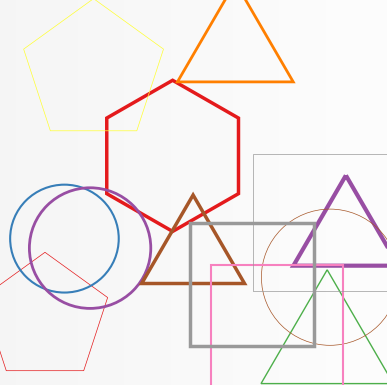[{"shape": "pentagon", "thickness": 0.5, "radius": 0.85, "center": [0.116, 0.175]}, {"shape": "hexagon", "thickness": 2.5, "radius": 0.98, "center": [0.445, 0.595]}, {"shape": "circle", "thickness": 1.5, "radius": 0.7, "center": [0.166, 0.38]}, {"shape": "triangle", "thickness": 1, "radius": 0.99, "center": [0.844, 0.102]}, {"shape": "circle", "thickness": 2, "radius": 0.78, "center": [0.232, 0.356]}, {"shape": "triangle", "thickness": 3, "radius": 0.78, "center": [0.893, 0.388]}, {"shape": "triangle", "thickness": 2, "radius": 0.86, "center": [0.607, 0.874]}, {"shape": "pentagon", "thickness": 0.5, "radius": 0.95, "center": [0.241, 0.814]}, {"shape": "triangle", "thickness": 2.5, "radius": 0.77, "center": [0.498, 0.34]}, {"shape": "circle", "thickness": 0.5, "radius": 0.88, "center": [0.851, 0.28]}, {"shape": "square", "thickness": 1.5, "radius": 0.85, "center": [0.715, 0.143]}, {"shape": "square", "thickness": 2.5, "radius": 0.8, "center": [0.651, 0.261]}, {"shape": "square", "thickness": 0.5, "radius": 0.9, "center": [0.831, 0.422]}]